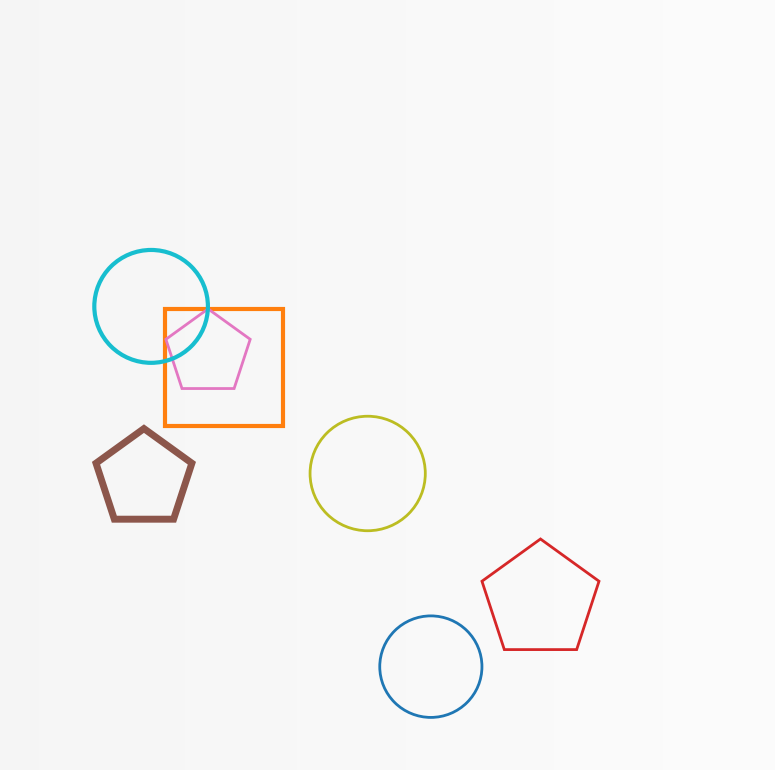[{"shape": "circle", "thickness": 1, "radius": 0.33, "center": [0.556, 0.134]}, {"shape": "square", "thickness": 1.5, "radius": 0.38, "center": [0.289, 0.522]}, {"shape": "pentagon", "thickness": 1, "radius": 0.4, "center": [0.697, 0.221]}, {"shape": "pentagon", "thickness": 2.5, "radius": 0.33, "center": [0.186, 0.378]}, {"shape": "pentagon", "thickness": 1, "radius": 0.29, "center": [0.268, 0.542]}, {"shape": "circle", "thickness": 1, "radius": 0.37, "center": [0.474, 0.385]}, {"shape": "circle", "thickness": 1.5, "radius": 0.37, "center": [0.195, 0.602]}]